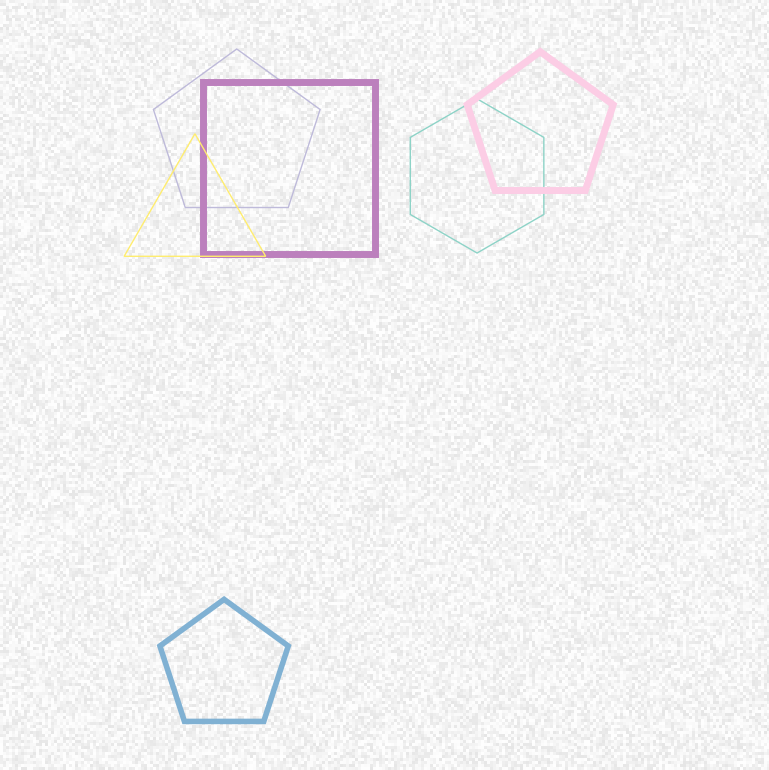[{"shape": "hexagon", "thickness": 0.5, "radius": 0.5, "center": [0.62, 0.772]}, {"shape": "pentagon", "thickness": 0.5, "radius": 0.57, "center": [0.307, 0.823]}, {"shape": "pentagon", "thickness": 2, "radius": 0.44, "center": [0.291, 0.134]}, {"shape": "pentagon", "thickness": 2.5, "radius": 0.5, "center": [0.702, 0.833]}, {"shape": "square", "thickness": 2.5, "radius": 0.56, "center": [0.375, 0.782]}, {"shape": "triangle", "thickness": 0.5, "radius": 0.53, "center": [0.253, 0.72]}]